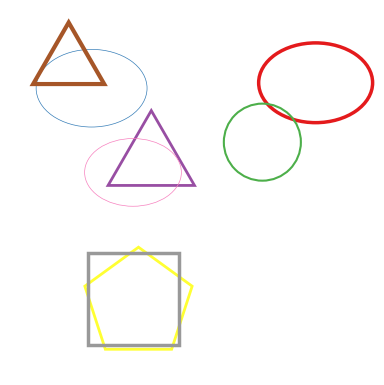[{"shape": "oval", "thickness": 2.5, "radius": 0.74, "center": [0.82, 0.785]}, {"shape": "oval", "thickness": 0.5, "radius": 0.72, "center": [0.238, 0.771]}, {"shape": "circle", "thickness": 1.5, "radius": 0.5, "center": [0.681, 0.631]}, {"shape": "triangle", "thickness": 2, "radius": 0.65, "center": [0.393, 0.583]}, {"shape": "pentagon", "thickness": 2, "radius": 0.73, "center": [0.36, 0.211]}, {"shape": "triangle", "thickness": 3, "radius": 0.53, "center": [0.178, 0.835]}, {"shape": "oval", "thickness": 0.5, "radius": 0.63, "center": [0.345, 0.552]}, {"shape": "square", "thickness": 2.5, "radius": 0.59, "center": [0.347, 0.224]}]